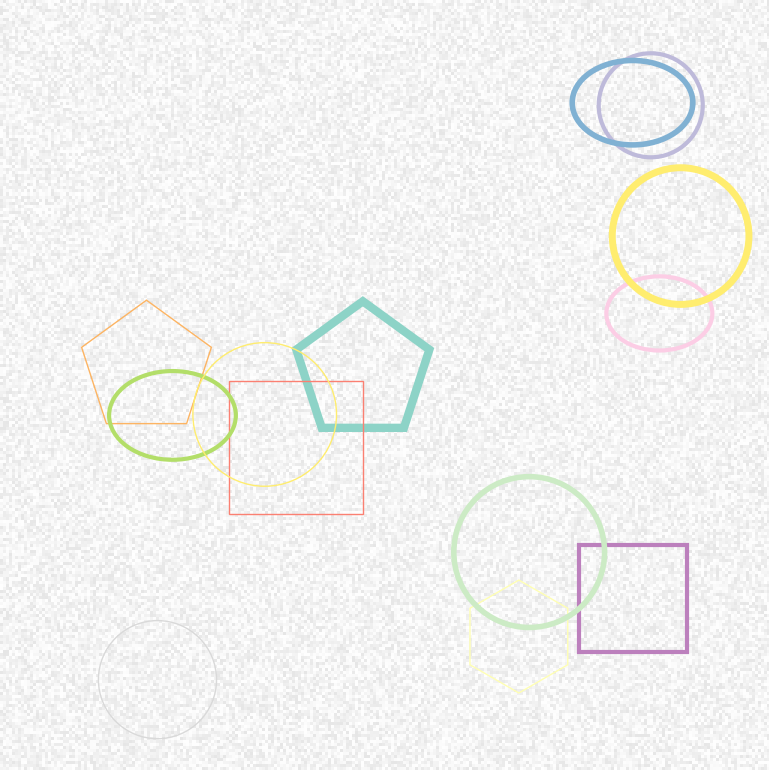[{"shape": "pentagon", "thickness": 3, "radius": 0.45, "center": [0.471, 0.518]}, {"shape": "hexagon", "thickness": 0.5, "radius": 0.37, "center": [0.674, 0.173]}, {"shape": "circle", "thickness": 1.5, "radius": 0.34, "center": [0.845, 0.863]}, {"shape": "square", "thickness": 0.5, "radius": 0.43, "center": [0.384, 0.418]}, {"shape": "oval", "thickness": 2, "radius": 0.39, "center": [0.821, 0.867]}, {"shape": "pentagon", "thickness": 0.5, "radius": 0.44, "center": [0.19, 0.522]}, {"shape": "oval", "thickness": 1.5, "radius": 0.41, "center": [0.224, 0.461]}, {"shape": "oval", "thickness": 1.5, "radius": 0.34, "center": [0.856, 0.593]}, {"shape": "circle", "thickness": 0.5, "radius": 0.38, "center": [0.205, 0.117]}, {"shape": "square", "thickness": 1.5, "radius": 0.35, "center": [0.822, 0.223]}, {"shape": "circle", "thickness": 2, "radius": 0.49, "center": [0.687, 0.283]}, {"shape": "circle", "thickness": 2.5, "radius": 0.44, "center": [0.884, 0.693]}, {"shape": "circle", "thickness": 0.5, "radius": 0.47, "center": [0.344, 0.462]}]